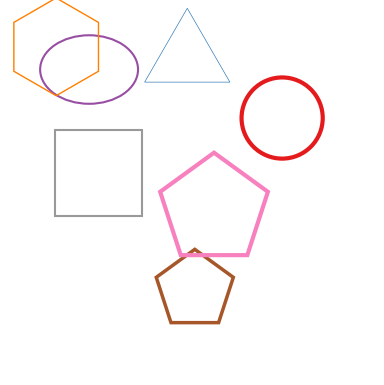[{"shape": "circle", "thickness": 3, "radius": 0.53, "center": [0.733, 0.693]}, {"shape": "triangle", "thickness": 0.5, "radius": 0.64, "center": [0.486, 0.851]}, {"shape": "oval", "thickness": 1.5, "radius": 0.64, "center": [0.231, 0.819]}, {"shape": "hexagon", "thickness": 1, "radius": 0.63, "center": [0.146, 0.878]}, {"shape": "pentagon", "thickness": 2.5, "radius": 0.53, "center": [0.506, 0.247]}, {"shape": "pentagon", "thickness": 3, "radius": 0.74, "center": [0.556, 0.456]}, {"shape": "square", "thickness": 1.5, "radius": 0.56, "center": [0.256, 0.55]}]